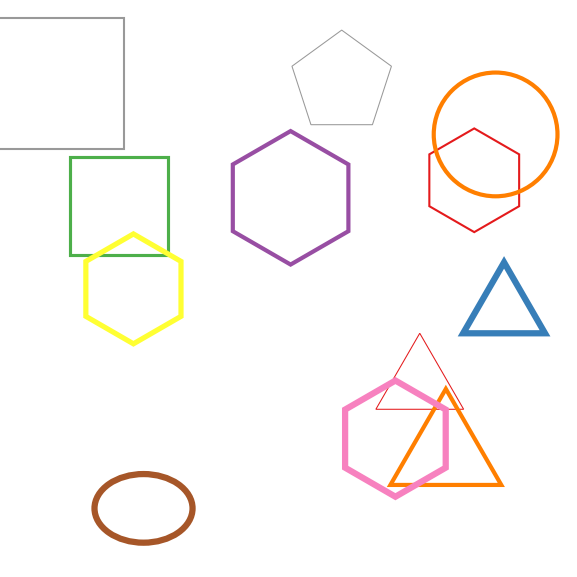[{"shape": "triangle", "thickness": 0.5, "radius": 0.44, "center": [0.727, 0.334]}, {"shape": "hexagon", "thickness": 1, "radius": 0.45, "center": [0.821, 0.687]}, {"shape": "triangle", "thickness": 3, "radius": 0.41, "center": [0.873, 0.463]}, {"shape": "square", "thickness": 1.5, "radius": 0.42, "center": [0.206, 0.642]}, {"shape": "hexagon", "thickness": 2, "radius": 0.58, "center": [0.503, 0.657]}, {"shape": "circle", "thickness": 2, "radius": 0.54, "center": [0.858, 0.766]}, {"shape": "triangle", "thickness": 2, "radius": 0.55, "center": [0.772, 0.215]}, {"shape": "hexagon", "thickness": 2.5, "radius": 0.48, "center": [0.231, 0.499]}, {"shape": "oval", "thickness": 3, "radius": 0.42, "center": [0.249, 0.119]}, {"shape": "hexagon", "thickness": 3, "radius": 0.5, "center": [0.685, 0.24]}, {"shape": "square", "thickness": 1, "radius": 0.57, "center": [0.101, 0.855]}, {"shape": "pentagon", "thickness": 0.5, "radius": 0.45, "center": [0.592, 0.856]}]